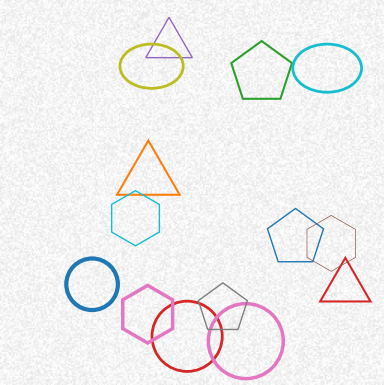[{"shape": "circle", "thickness": 3, "radius": 0.33, "center": [0.239, 0.262]}, {"shape": "pentagon", "thickness": 1, "radius": 0.38, "center": [0.767, 0.382]}, {"shape": "triangle", "thickness": 1.5, "radius": 0.47, "center": [0.385, 0.541]}, {"shape": "pentagon", "thickness": 1.5, "radius": 0.41, "center": [0.68, 0.81]}, {"shape": "circle", "thickness": 2, "radius": 0.46, "center": [0.486, 0.127]}, {"shape": "triangle", "thickness": 1.5, "radius": 0.38, "center": [0.897, 0.255]}, {"shape": "triangle", "thickness": 1, "radius": 0.35, "center": [0.439, 0.885]}, {"shape": "hexagon", "thickness": 0.5, "radius": 0.36, "center": [0.86, 0.368]}, {"shape": "circle", "thickness": 2.5, "radius": 0.49, "center": [0.639, 0.114]}, {"shape": "hexagon", "thickness": 2.5, "radius": 0.37, "center": [0.384, 0.184]}, {"shape": "pentagon", "thickness": 1, "radius": 0.33, "center": [0.579, 0.198]}, {"shape": "oval", "thickness": 2, "radius": 0.41, "center": [0.394, 0.828]}, {"shape": "hexagon", "thickness": 1, "radius": 0.36, "center": [0.352, 0.433]}, {"shape": "oval", "thickness": 2, "radius": 0.45, "center": [0.85, 0.823]}]